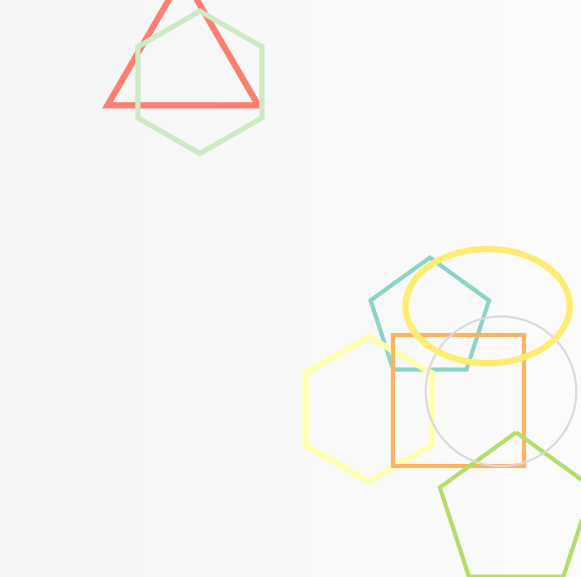[{"shape": "pentagon", "thickness": 2, "radius": 0.54, "center": [0.739, 0.446]}, {"shape": "hexagon", "thickness": 3, "radius": 0.63, "center": [0.634, 0.291]}, {"shape": "triangle", "thickness": 3, "radius": 0.75, "center": [0.315, 0.892]}, {"shape": "square", "thickness": 2, "radius": 0.57, "center": [0.789, 0.306]}, {"shape": "pentagon", "thickness": 2, "radius": 0.69, "center": [0.888, 0.112]}, {"shape": "circle", "thickness": 1, "radius": 0.65, "center": [0.862, 0.322]}, {"shape": "hexagon", "thickness": 2.5, "radius": 0.62, "center": [0.344, 0.857]}, {"shape": "oval", "thickness": 3, "radius": 0.71, "center": [0.839, 0.469]}]